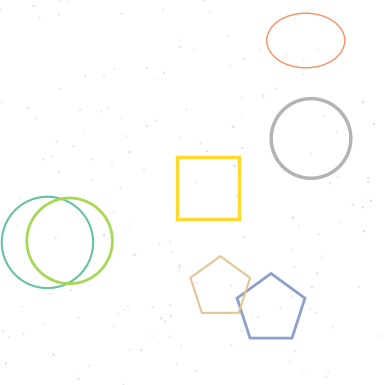[{"shape": "circle", "thickness": 1.5, "radius": 0.59, "center": [0.123, 0.37]}, {"shape": "oval", "thickness": 1, "radius": 0.51, "center": [0.794, 0.895]}, {"shape": "pentagon", "thickness": 2, "radius": 0.46, "center": [0.704, 0.197]}, {"shape": "circle", "thickness": 2, "radius": 0.56, "center": [0.181, 0.374]}, {"shape": "square", "thickness": 2.5, "radius": 0.4, "center": [0.54, 0.511]}, {"shape": "pentagon", "thickness": 1.5, "radius": 0.41, "center": [0.572, 0.253]}, {"shape": "circle", "thickness": 2.5, "radius": 0.52, "center": [0.808, 0.64]}]